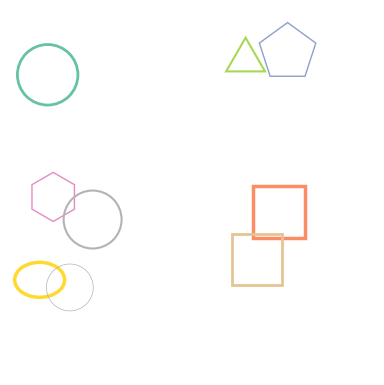[{"shape": "circle", "thickness": 2, "radius": 0.39, "center": [0.124, 0.806]}, {"shape": "square", "thickness": 2.5, "radius": 0.34, "center": [0.725, 0.449]}, {"shape": "pentagon", "thickness": 1, "radius": 0.39, "center": [0.747, 0.864]}, {"shape": "hexagon", "thickness": 1, "radius": 0.32, "center": [0.138, 0.489]}, {"shape": "triangle", "thickness": 1.5, "radius": 0.29, "center": [0.638, 0.844]}, {"shape": "oval", "thickness": 2.5, "radius": 0.32, "center": [0.103, 0.273]}, {"shape": "square", "thickness": 2, "radius": 0.33, "center": [0.668, 0.326]}, {"shape": "circle", "thickness": 0.5, "radius": 0.3, "center": [0.181, 0.253]}, {"shape": "circle", "thickness": 1.5, "radius": 0.38, "center": [0.241, 0.43]}]